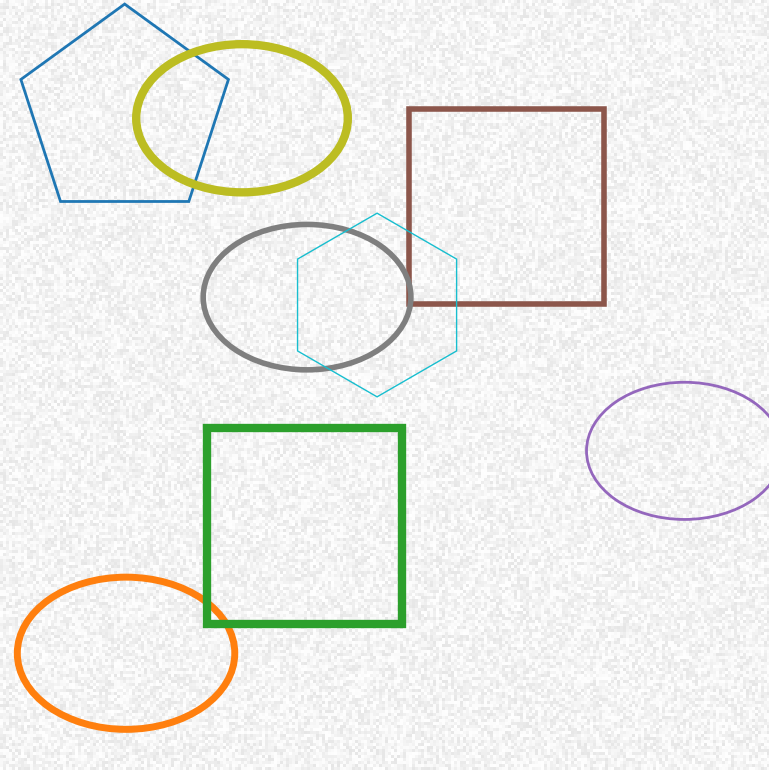[{"shape": "pentagon", "thickness": 1, "radius": 0.71, "center": [0.162, 0.853]}, {"shape": "oval", "thickness": 2.5, "radius": 0.71, "center": [0.164, 0.152]}, {"shape": "square", "thickness": 3, "radius": 0.64, "center": [0.395, 0.317]}, {"shape": "oval", "thickness": 1, "radius": 0.64, "center": [0.889, 0.414]}, {"shape": "square", "thickness": 2, "radius": 0.63, "center": [0.658, 0.732]}, {"shape": "oval", "thickness": 2, "radius": 0.67, "center": [0.399, 0.614]}, {"shape": "oval", "thickness": 3, "radius": 0.69, "center": [0.314, 0.846]}, {"shape": "hexagon", "thickness": 0.5, "radius": 0.6, "center": [0.49, 0.604]}]